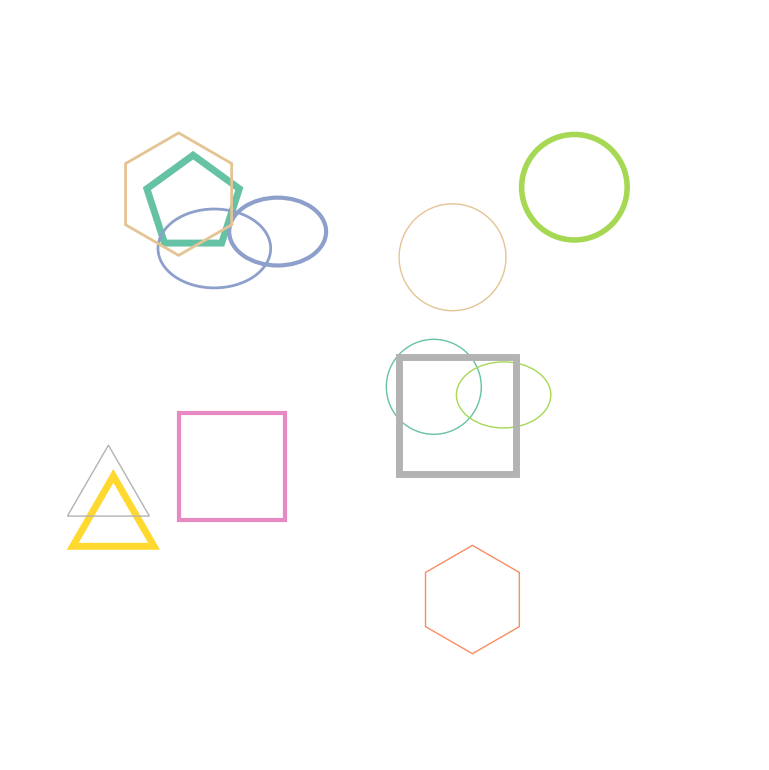[{"shape": "pentagon", "thickness": 2.5, "radius": 0.32, "center": [0.251, 0.735]}, {"shape": "circle", "thickness": 0.5, "radius": 0.31, "center": [0.563, 0.498]}, {"shape": "hexagon", "thickness": 0.5, "radius": 0.35, "center": [0.614, 0.221]}, {"shape": "oval", "thickness": 1.5, "radius": 0.31, "center": [0.361, 0.699]}, {"shape": "oval", "thickness": 1, "radius": 0.37, "center": [0.278, 0.677]}, {"shape": "square", "thickness": 1.5, "radius": 0.35, "center": [0.301, 0.394]}, {"shape": "circle", "thickness": 2, "radius": 0.34, "center": [0.746, 0.757]}, {"shape": "oval", "thickness": 0.5, "radius": 0.31, "center": [0.654, 0.487]}, {"shape": "triangle", "thickness": 2.5, "radius": 0.3, "center": [0.147, 0.321]}, {"shape": "hexagon", "thickness": 1, "radius": 0.4, "center": [0.232, 0.748]}, {"shape": "circle", "thickness": 0.5, "radius": 0.35, "center": [0.588, 0.666]}, {"shape": "square", "thickness": 2.5, "radius": 0.38, "center": [0.594, 0.461]}, {"shape": "triangle", "thickness": 0.5, "radius": 0.31, "center": [0.141, 0.36]}]